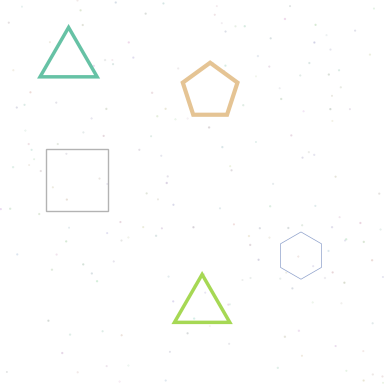[{"shape": "triangle", "thickness": 2.5, "radius": 0.43, "center": [0.178, 0.843]}, {"shape": "hexagon", "thickness": 0.5, "radius": 0.31, "center": [0.782, 0.336]}, {"shape": "triangle", "thickness": 2.5, "radius": 0.41, "center": [0.525, 0.204]}, {"shape": "pentagon", "thickness": 3, "radius": 0.37, "center": [0.546, 0.762]}, {"shape": "square", "thickness": 1, "radius": 0.4, "center": [0.199, 0.533]}]